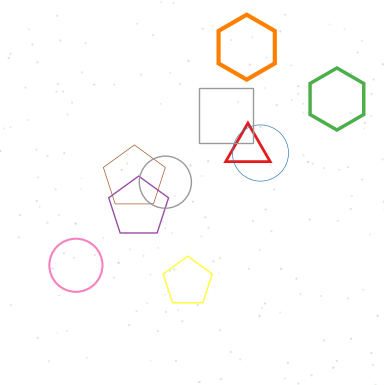[{"shape": "triangle", "thickness": 2, "radius": 0.33, "center": [0.644, 0.614]}, {"shape": "circle", "thickness": 0.5, "radius": 0.36, "center": [0.676, 0.602]}, {"shape": "hexagon", "thickness": 2.5, "radius": 0.4, "center": [0.875, 0.743]}, {"shape": "pentagon", "thickness": 1, "radius": 0.41, "center": [0.36, 0.461]}, {"shape": "hexagon", "thickness": 3, "radius": 0.42, "center": [0.641, 0.878]}, {"shape": "pentagon", "thickness": 1, "radius": 0.33, "center": [0.488, 0.268]}, {"shape": "pentagon", "thickness": 0.5, "radius": 0.42, "center": [0.349, 0.539]}, {"shape": "circle", "thickness": 1.5, "radius": 0.34, "center": [0.197, 0.311]}, {"shape": "circle", "thickness": 1, "radius": 0.34, "center": [0.429, 0.527]}, {"shape": "square", "thickness": 1, "radius": 0.35, "center": [0.587, 0.699]}]